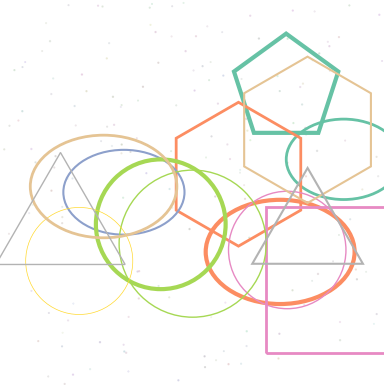[{"shape": "pentagon", "thickness": 3, "radius": 0.71, "center": [0.743, 0.77]}, {"shape": "oval", "thickness": 2, "radius": 0.75, "center": [0.893, 0.586]}, {"shape": "oval", "thickness": 3, "radius": 0.97, "center": [0.728, 0.346]}, {"shape": "hexagon", "thickness": 2, "radius": 0.93, "center": [0.619, 0.547]}, {"shape": "oval", "thickness": 1.5, "radius": 0.79, "center": [0.322, 0.501]}, {"shape": "circle", "thickness": 1, "radius": 0.76, "center": [0.746, 0.351]}, {"shape": "square", "thickness": 2, "radius": 0.95, "center": [0.881, 0.273]}, {"shape": "circle", "thickness": 1, "radius": 0.96, "center": [0.5, 0.367]}, {"shape": "circle", "thickness": 3, "radius": 0.84, "center": [0.418, 0.417]}, {"shape": "circle", "thickness": 0.5, "radius": 0.7, "center": [0.206, 0.322]}, {"shape": "hexagon", "thickness": 1.5, "radius": 0.95, "center": [0.799, 0.663]}, {"shape": "oval", "thickness": 2, "radius": 0.95, "center": [0.269, 0.516]}, {"shape": "triangle", "thickness": 1, "radius": 0.97, "center": [0.157, 0.41]}, {"shape": "triangle", "thickness": 1.5, "radius": 0.83, "center": [0.799, 0.398]}]